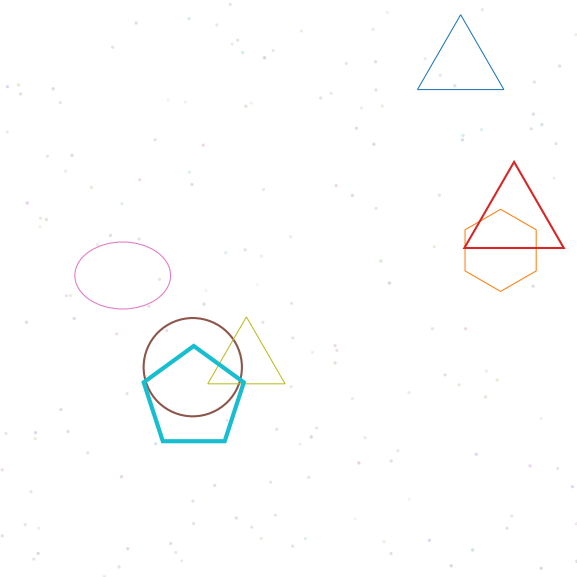[{"shape": "triangle", "thickness": 0.5, "radius": 0.43, "center": [0.798, 0.887]}, {"shape": "hexagon", "thickness": 0.5, "radius": 0.36, "center": [0.867, 0.566]}, {"shape": "triangle", "thickness": 1, "radius": 0.5, "center": [0.89, 0.619]}, {"shape": "circle", "thickness": 1, "radius": 0.43, "center": [0.334, 0.363]}, {"shape": "oval", "thickness": 0.5, "radius": 0.41, "center": [0.212, 0.522]}, {"shape": "triangle", "thickness": 0.5, "radius": 0.39, "center": [0.427, 0.373]}, {"shape": "pentagon", "thickness": 2, "radius": 0.46, "center": [0.335, 0.309]}]